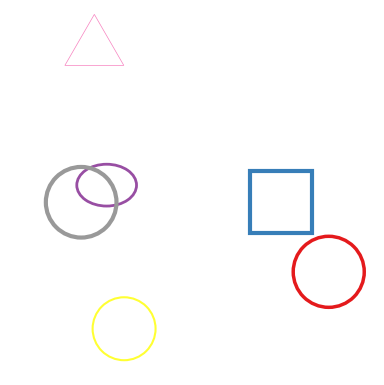[{"shape": "circle", "thickness": 2.5, "radius": 0.46, "center": [0.854, 0.294]}, {"shape": "square", "thickness": 3, "radius": 0.41, "center": [0.73, 0.475]}, {"shape": "oval", "thickness": 2, "radius": 0.39, "center": [0.277, 0.519]}, {"shape": "circle", "thickness": 1.5, "radius": 0.41, "center": [0.322, 0.146]}, {"shape": "triangle", "thickness": 0.5, "radius": 0.44, "center": [0.245, 0.874]}, {"shape": "circle", "thickness": 3, "radius": 0.46, "center": [0.211, 0.475]}]